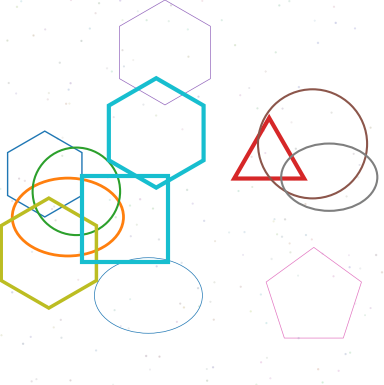[{"shape": "hexagon", "thickness": 1, "radius": 0.56, "center": [0.116, 0.548]}, {"shape": "oval", "thickness": 0.5, "radius": 0.7, "center": [0.386, 0.232]}, {"shape": "oval", "thickness": 2, "radius": 0.72, "center": [0.176, 0.436]}, {"shape": "circle", "thickness": 1.5, "radius": 0.57, "center": [0.198, 0.503]}, {"shape": "triangle", "thickness": 3, "radius": 0.52, "center": [0.699, 0.589]}, {"shape": "hexagon", "thickness": 0.5, "radius": 0.68, "center": [0.429, 0.864]}, {"shape": "circle", "thickness": 1.5, "radius": 0.71, "center": [0.812, 0.626]}, {"shape": "pentagon", "thickness": 0.5, "radius": 0.65, "center": [0.815, 0.227]}, {"shape": "oval", "thickness": 1.5, "radius": 0.62, "center": [0.855, 0.54]}, {"shape": "hexagon", "thickness": 2.5, "radius": 0.71, "center": [0.127, 0.343]}, {"shape": "hexagon", "thickness": 3, "radius": 0.71, "center": [0.406, 0.655]}, {"shape": "square", "thickness": 3, "radius": 0.56, "center": [0.325, 0.431]}]